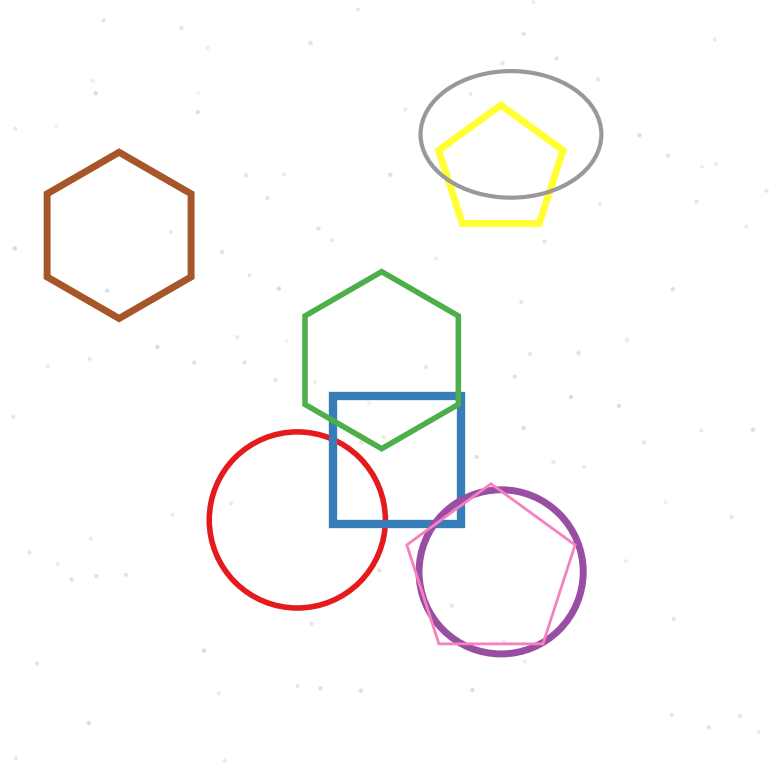[{"shape": "circle", "thickness": 2, "radius": 0.57, "center": [0.386, 0.325]}, {"shape": "square", "thickness": 3, "radius": 0.41, "center": [0.516, 0.403]}, {"shape": "hexagon", "thickness": 2, "radius": 0.57, "center": [0.496, 0.532]}, {"shape": "circle", "thickness": 2.5, "radius": 0.53, "center": [0.651, 0.257]}, {"shape": "pentagon", "thickness": 2.5, "radius": 0.42, "center": [0.65, 0.778]}, {"shape": "hexagon", "thickness": 2.5, "radius": 0.54, "center": [0.155, 0.694]}, {"shape": "pentagon", "thickness": 1, "radius": 0.57, "center": [0.638, 0.257]}, {"shape": "oval", "thickness": 1.5, "radius": 0.59, "center": [0.664, 0.825]}]